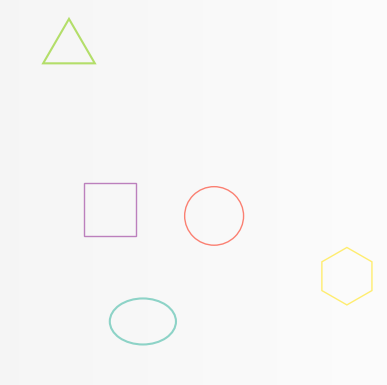[{"shape": "oval", "thickness": 1.5, "radius": 0.43, "center": [0.369, 0.165]}, {"shape": "circle", "thickness": 1, "radius": 0.38, "center": [0.553, 0.439]}, {"shape": "triangle", "thickness": 1.5, "radius": 0.38, "center": [0.178, 0.874]}, {"shape": "square", "thickness": 1, "radius": 0.34, "center": [0.283, 0.456]}, {"shape": "hexagon", "thickness": 1, "radius": 0.37, "center": [0.895, 0.283]}]